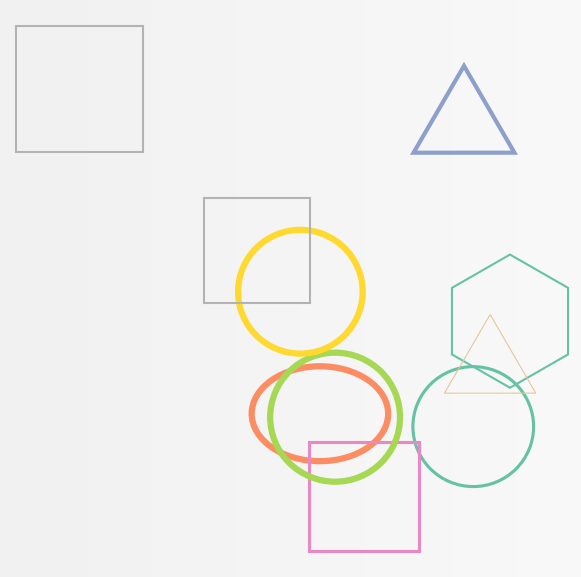[{"shape": "circle", "thickness": 1.5, "radius": 0.52, "center": [0.814, 0.26]}, {"shape": "hexagon", "thickness": 1, "radius": 0.58, "center": [0.877, 0.443]}, {"shape": "oval", "thickness": 3, "radius": 0.59, "center": [0.55, 0.283]}, {"shape": "triangle", "thickness": 2, "radius": 0.5, "center": [0.798, 0.785]}, {"shape": "square", "thickness": 1.5, "radius": 0.47, "center": [0.626, 0.14]}, {"shape": "circle", "thickness": 3, "radius": 0.56, "center": [0.577, 0.277]}, {"shape": "circle", "thickness": 3, "radius": 0.54, "center": [0.517, 0.494]}, {"shape": "triangle", "thickness": 0.5, "radius": 0.45, "center": [0.843, 0.364]}, {"shape": "square", "thickness": 1, "radius": 0.55, "center": [0.137, 0.846]}, {"shape": "square", "thickness": 1, "radius": 0.46, "center": [0.442, 0.566]}]